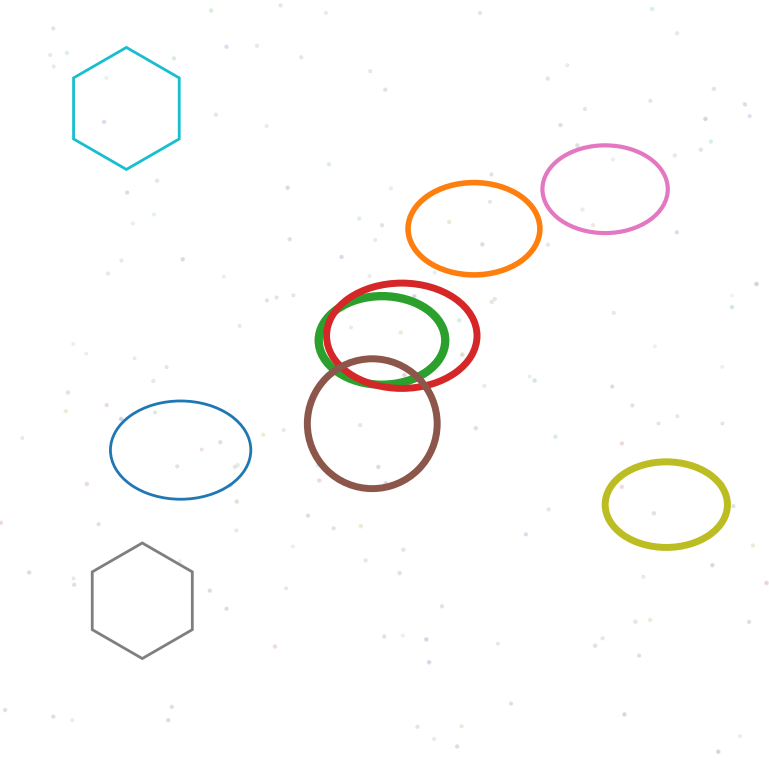[{"shape": "oval", "thickness": 1, "radius": 0.46, "center": [0.235, 0.415]}, {"shape": "oval", "thickness": 2, "radius": 0.43, "center": [0.616, 0.703]}, {"shape": "oval", "thickness": 3, "radius": 0.41, "center": [0.496, 0.558]}, {"shape": "oval", "thickness": 2.5, "radius": 0.49, "center": [0.522, 0.564]}, {"shape": "circle", "thickness": 2.5, "radius": 0.42, "center": [0.483, 0.45]}, {"shape": "oval", "thickness": 1.5, "radius": 0.41, "center": [0.786, 0.754]}, {"shape": "hexagon", "thickness": 1, "radius": 0.38, "center": [0.185, 0.22]}, {"shape": "oval", "thickness": 2.5, "radius": 0.4, "center": [0.865, 0.345]}, {"shape": "hexagon", "thickness": 1, "radius": 0.4, "center": [0.164, 0.859]}]